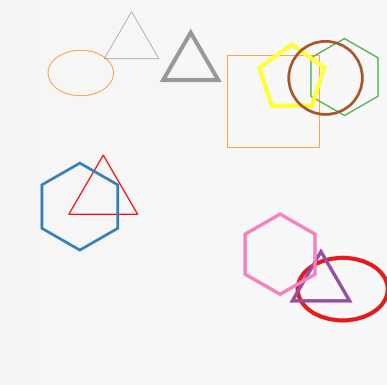[{"shape": "triangle", "thickness": 1, "radius": 0.51, "center": [0.266, 0.495]}, {"shape": "oval", "thickness": 3, "radius": 0.58, "center": [0.884, 0.249]}, {"shape": "hexagon", "thickness": 2, "radius": 0.56, "center": [0.206, 0.463]}, {"shape": "hexagon", "thickness": 1, "radius": 0.5, "center": [0.889, 0.8]}, {"shape": "triangle", "thickness": 2.5, "radius": 0.43, "center": [0.828, 0.261]}, {"shape": "oval", "thickness": 0.5, "radius": 0.42, "center": [0.208, 0.81]}, {"shape": "square", "thickness": 0.5, "radius": 0.6, "center": [0.704, 0.739]}, {"shape": "pentagon", "thickness": 3, "radius": 0.44, "center": [0.753, 0.797]}, {"shape": "circle", "thickness": 2, "radius": 0.47, "center": [0.84, 0.798]}, {"shape": "hexagon", "thickness": 2.5, "radius": 0.52, "center": [0.723, 0.34]}, {"shape": "triangle", "thickness": 3, "radius": 0.41, "center": [0.492, 0.833]}, {"shape": "triangle", "thickness": 0.5, "radius": 0.41, "center": [0.34, 0.888]}]